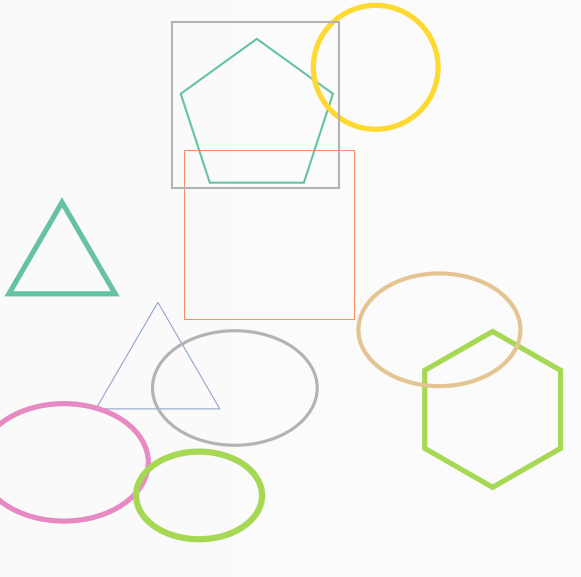[{"shape": "pentagon", "thickness": 1, "radius": 0.69, "center": [0.442, 0.794]}, {"shape": "triangle", "thickness": 2.5, "radius": 0.53, "center": [0.107, 0.543]}, {"shape": "square", "thickness": 0.5, "radius": 0.73, "center": [0.463, 0.594]}, {"shape": "triangle", "thickness": 0.5, "radius": 0.62, "center": [0.272, 0.353]}, {"shape": "oval", "thickness": 2.5, "radius": 0.73, "center": [0.11, 0.198]}, {"shape": "hexagon", "thickness": 2.5, "radius": 0.67, "center": [0.848, 0.29]}, {"shape": "oval", "thickness": 3, "radius": 0.54, "center": [0.342, 0.141]}, {"shape": "circle", "thickness": 2.5, "radius": 0.54, "center": [0.646, 0.883]}, {"shape": "oval", "thickness": 2, "radius": 0.7, "center": [0.756, 0.428]}, {"shape": "oval", "thickness": 1.5, "radius": 0.71, "center": [0.404, 0.327]}, {"shape": "square", "thickness": 1, "radius": 0.72, "center": [0.439, 0.818]}]